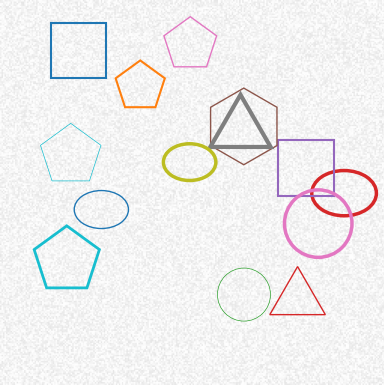[{"shape": "oval", "thickness": 1, "radius": 0.35, "center": [0.263, 0.456]}, {"shape": "square", "thickness": 1.5, "radius": 0.36, "center": [0.204, 0.869]}, {"shape": "pentagon", "thickness": 1.5, "radius": 0.34, "center": [0.364, 0.776]}, {"shape": "circle", "thickness": 0.5, "radius": 0.34, "center": [0.634, 0.235]}, {"shape": "triangle", "thickness": 1, "radius": 0.42, "center": [0.773, 0.224]}, {"shape": "oval", "thickness": 2.5, "radius": 0.42, "center": [0.894, 0.498]}, {"shape": "square", "thickness": 1.5, "radius": 0.36, "center": [0.795, 0.564]}, {"shape": "hexagon", "thickness": 1, "radius": 0.5, "center": [0.633, 0.672]}, {"shape": "pentagon", "thickness": 1, "radius": 0.36, "center": [0.494, 0.885]}, {"shape": "circle", "thickness": 2.5, "radius": 0.44, "center": [0.827, 0.419]}, {"shape": "triangle", "thickness": 3, "radius": 0.45, "center": [0.625, 0.664]}, {"shape": "oval", "thickness": 2.5, "radius": 0.34, "center": [0.493, 0.579]}, {"shape": "pentagon", "thickness": 0.5, "radius": 0.41, "center": [0.184, 0.597]}, {"shape": "pentagon", "thickness": 2, "radius": 0.45, "center": [0.173, 0.324]}]